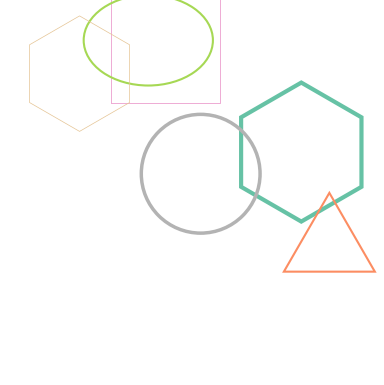[{"shape": "hexagon", "thickness": 3, "radius": 0.9, "center": [0.783, 0.605]}, {"shape": "triangle", "thickness": 1.5, "radius": 0.68, "center": [0.855, 0.363]}, {"shape": "square", "thickness": 0.5, "radius": 0.71, "center": [0.43, 0.874]}, {"shape": "oval", "thickness": 1.5, "radius": 0.84, "center": [0.385, 0.895]}, {"shape": "hexagon", "thickness": 0.5, "radius": 0.75, "center": [0.207, 0.809]}, {"shape": "circle", "thickness": 2.5, "radius": 0.77, "center": [0.521, 0.549]}]